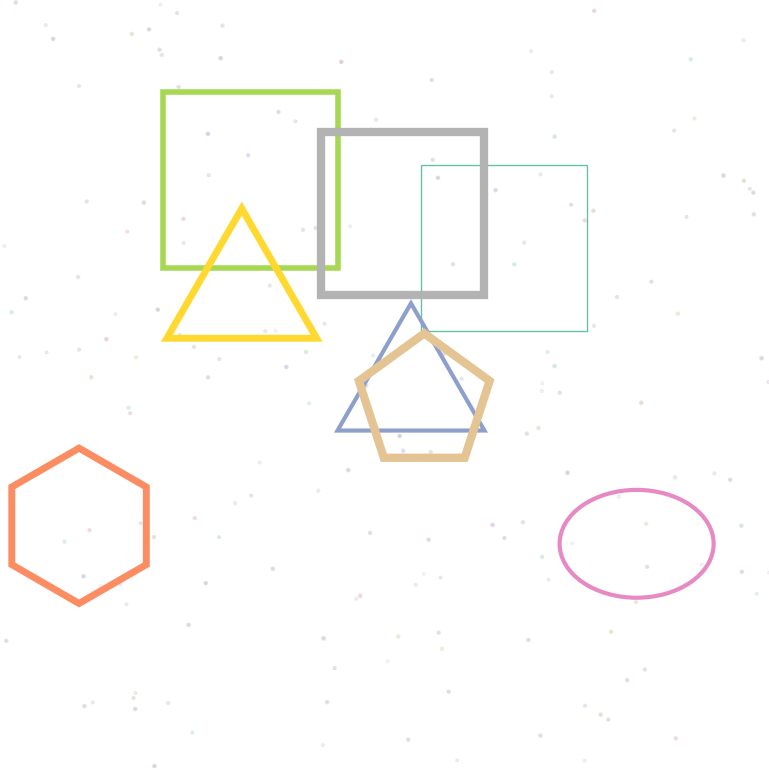[{"shape": "square", "thickness": 0.5, "radius": 0.54, "center": [0.654, 0.678]}, {"shape": "hexagon", "thickness": 2.5, "radius": 0.5, "center": [0.103, 0.317]}, {"shape": "triangle", "thickness": 1.5, "radius": 0.55, "center": [0.534, 0.496]}, {"shape": "oval", "thickness": 1.5, "radius": 0.5, "center": [0.827, 0.294]}, {"shape": "square", "thickness": 2, "radius": 0.57, "center": [0.326, 0.766]}, {"shape": "triangle", "thickness": 2.5, "radius": 0.56, "center": [0.314, 0.617]}, {"shape": "pentagon", "thickness": 3, "radius": 0.45, "center": [0.551, 0.478]}, {"shape": "square", "thickness": 3, "radius": 0.53, "center": [0.523, 0.722]}]